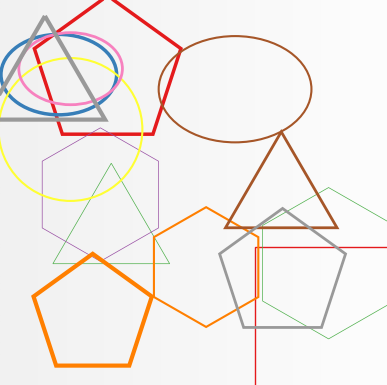[{"shape": "square", "thickness": 1, "radius": 0.98, "center": [0.855, 0.162]}, {"shape": "pentagon", "thickness": 2.5, "radius": 0.99, "center": [0.278, 0.812]}, {"shape": "oval", "thickness": 2.5, "radius": 0.75, "center": [0.152, 0.806]}, {"shape": "hexagon", "thickness": 0.5, "radius": 0.98, "center": [0.848, 0.316]}, {"shape": "triangle", "thickness": 0.5, "radius": 0.87, "center": [0.287, 0.402]}, {"shape": "hexagon", "thickness": 0.5, "radius": 0.87, "center": [0.259, 0.495]}, {"shape": "hexagon", "thickness": 1.5, "radius": 0.78, "center": [0.532, 0.306]}, {"shape": "pentagon", "thickness": 3, "radius": 0.8, "center": [0.239, 0.18]}, {"shape": "circle", "thickness": 1.5, "radius": 0.93, "center": [0.182, 0.664]}, {"shape": "triangle", "thickness": 2, "radius": 0.83, "center": [0.726, 0.491]}, {"shape": "oval", "thickness": 1.5, "radius": 0.99, "center": [0.607, 0.768]}, {"shape": "oval", "thickness": 2, "radius": 0.67, "center": [0.182, 0.822]}, {"shape": "pentagon", "thickness": 2, "radius": 0.85, "center": [0.729, 0.288]}, {"shape": "triangle", "thickness": 3, "radius": 0.9, "center": [0.116, 0.779]}]